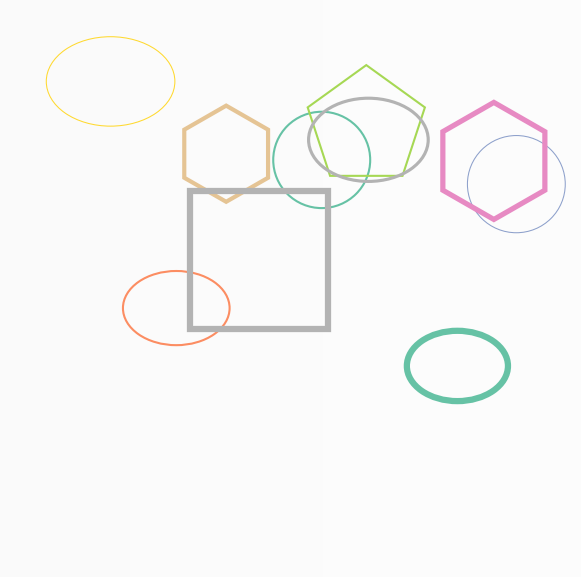[{"shape": "circle", "thickness": 1, "radius": 0.42, "center": [0.553, 0.722]}, {"shape": "oval", "thickness": 3, "radius": 0.43, "center": [0.787, 0.365]}, {"shape": "oval", "thickness": 1, "radius": 0.46, "center": [0.303, 0.466]}, {"shape": "circle", "thickness": 0.5, "radius": 0.42, "center": [0.888, 0.68]}, {"shape": "hexagon", "thickness": 2.5, "radius": 0.51, "center": [0.85, 0.72]}, {"shape": "pentagon", "thickness": 1, "radius": 0.53, "center": [0.63, 0.78]}, {"shape": "oval", "thickness": 0.5, "radius": 0.55, "center": [0.19, 0.858]}, {"shape": "hexagon", "thickness": 2, "radius": 0.42, "center": [0.389, 0.733]}, {"shape": "oval", "thickness": 1.5, "radius": 0.51, "center": [0.634, 0.757]}, {"shape": "square", "thickness": 3, "radius": 0.6, "center": [0.445, 0.549]}]